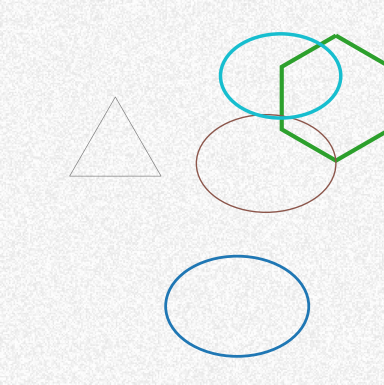[{"shape": "oval", "thickness": 2, "radius": 0.93, "center": [0.616, 0.205]}, {"shape": "hexagon", "thickness": 3, "radius": 0.81, "center": [0.872, 0.745]}, {"shape": "oval", "thickness": 1, "radius": 0.91, "center": [0.691, 0.575]}, {"shape": "triangle", "thickness": 0.5, "radius": 0.69, "center": [0.3, 0.611]}, {"shape": "oval", "thickness": 2.5, "radius": 0.78, "center": [0.729, 0.803]}]